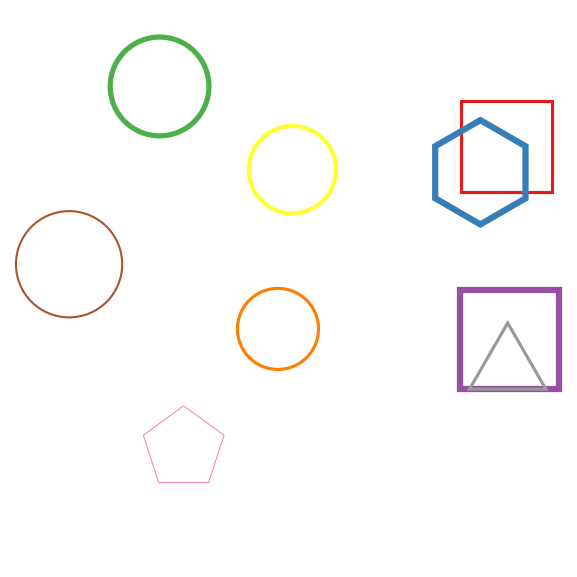[{"shape": "square", "thickness": 1.5, "radius": 0.39, "center": [0.878, 0.746]}, {"shape": "hexagon", "thickness": 3, "radius": 0.45, "center": [0.832, 0.701]}, {"shape": "circle", "thickness": 2.5, "radius": 0.43, "center": [0.276, 0.849]}, {"shape": "square", "thickness": 3, "radius": 0.43, "center": [0.882, 0.411]}, {"shape": "circle", "thickness": 1.5, "radius": 0.35, "center": [0.481, 0.43]}, {"shape": "circle", "thickness": 2, "radius": 0.38, "center": [0.506, 0.705]}, {"shape": "circle", "thickness": 1, "radius": 0.46, "center": [0.12, 0.542]}, {"shape": "pentagon", "thickness": 0.5, "radius": 0.37, "center": [0.318, 0.223]}, {"shape": "triangle", "thickness": 1.5, "radius": 0.38, "center": [0.879, 0.363]}]